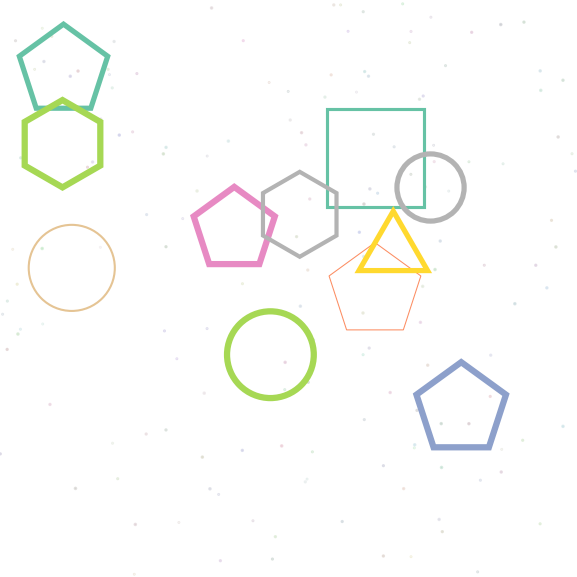[{"shape": "pentagon", "thickness": 2.5, "radius": 0.4, "center": [0.11, 0.877]}, {"shape": "square", "thickness": 1.5, "radius": 0.42, "center": [0.65, 0.725]}, {"shape": "pentagon", "thickness": 0.5, "radius": 0.42, "center": [0.649, 0.495]}, {"shape": "pentagon", "thickness": 3, "radius": 0.41, "center": [0.799, 0.291]}, {"shape": "pentagon", "thickness": 3, "radius": 0.37, "center": [0.406, 0.602]}, {"shape": "hexagon", "thickness": 3, "radius": 0.38, "center": [0.108, 0.75]}, {"shape": "circle", "thickness": 3, "radius": 0.38, "center": [0.468, 0.385]}, {"shape": "triangle", "thickness": 2.5, "radius": 0.34, "center": [0.681, 0.565]}, {"shape": "circle", "thickness": 1, "radius": 0.37, "center": [0.124, 0.535]}, {"shape": "circle", "thickness": 2.5, "radius": 0.29, "center": [0.746, 0.674]}, {"shape": "hexagon", "thickness": 2, "radius": 0.37, "center": [0.519, 0.628]}]